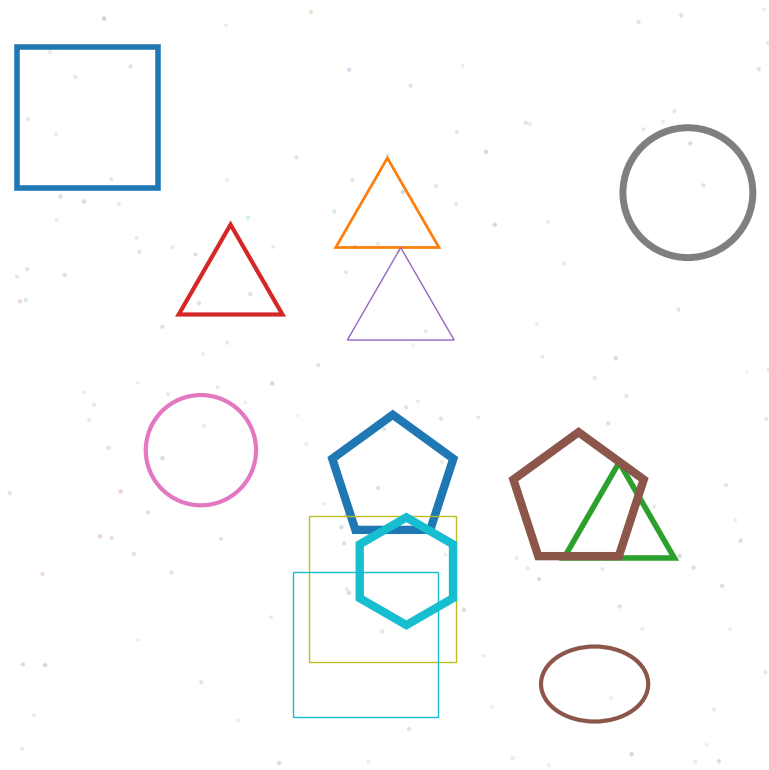[{"shape": "square", "thickness": 2, "radius": 0.46, "center": [0.114, 0.848]}, {"shape": "pentagon", "thickness": 3, "radius": 0.41, "center": [0.51, 0.379]}, {"shape": "triangle", "thickness": 1, "radius": 0.39, "center": [0.503, 0.717]}, {"shape": "triangle", "thickness": 2, "radius": 0.41, "center": [0.804, 0.317]}, {"shape": "triangle", "thickness": 1.5, "radius": 0.39, "center": [0.299, 0.63]}, {"shape": "triangle", "thickness": 0.5, "radius": 0.4, "center": [0.52, 0.598]}, {"shape": "oval", "thickness": 1.5, "radius": 0.35, "center": [0.772, 0.112]}, {"shape": "pentagon", "thickness": 3, "radius": 0.44, "center": [0.751, 0.35]}, {"shape": "circle", "thickness": 1.5, "radius": 0.36, "center": [0.261, 0.415]}, {"shape": "circle", "thickness": 2.5, "radius": 0.42, "center": [0.893, 0.75]}, {"shape": "square", "thickness": 0.5, "radius": 0.47, "center": [0.497, 0.235]}, {"shape": "hexagon", "thickness": 3, "radius": 0.35, "center": [0.528, 0.258]}, {"shape": "square", "thickness": 0.5, "radius": 0.47, "center": [0.474, 0.163]}]